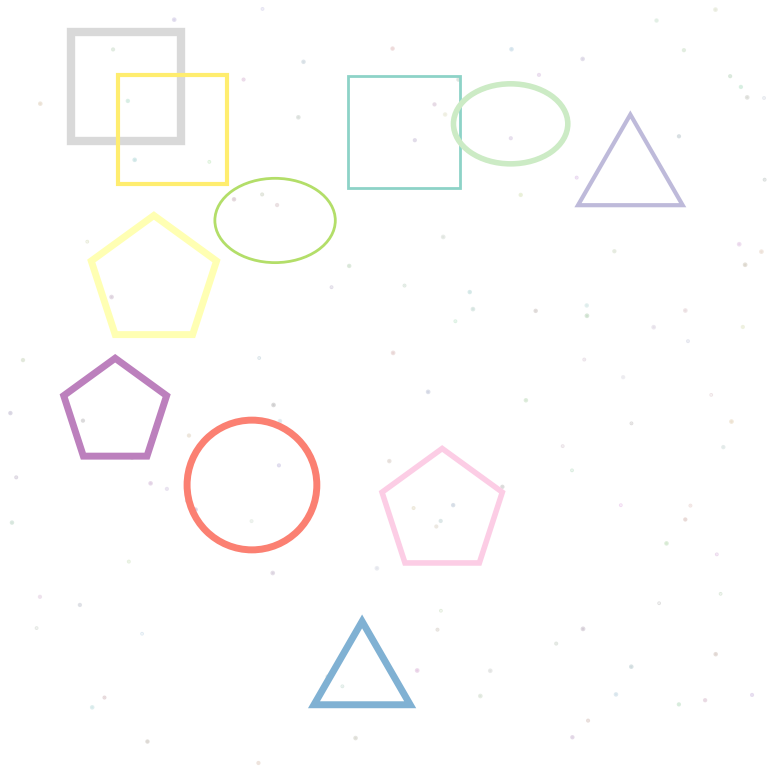[{"shape": "square", "thickness": 1, "radius": 0.36, "center": [0.525, 0.828]}, {"shape": "pentagon", "thickness": 2.5, "radius": 0.43, "center": [0.2, 0.635]}, {"shape": "triangle", "thickness": 1.5, "radius": 0.39, "center": [0.819, 0.773]}, {"shape": "circle", "thickness": 2.5, "radius": 0.42, "center": [0.327, 0.37]}, {"shape": "triangle", "thickness": 2.5, "radius": 0.36, "center": [0.47, 0.121]}, {"shape": "oval", "thickness": 1, "radius": 0.39, "center": [0.357, 0.714]}, {"shape": "pentagon", "thickness": 2, "radius": 0.41, "center": [0.574, 0.335]}, {"shape": "square", "thickness": 3, "radius": 0.36, "center": [0.163, 0.887]}, {"shape": "pentagon", "thickness": 2.5, "radius": 0.35, "center": [0.15, 0.464]}, {"shape": "oval", "thickness": 2, "radius": 0.37, "center": [0.663, 0.839]}, {"shape": "square", "thickness": 1.5, "radius": 0.35, "center": [0.224, 0.832]}]